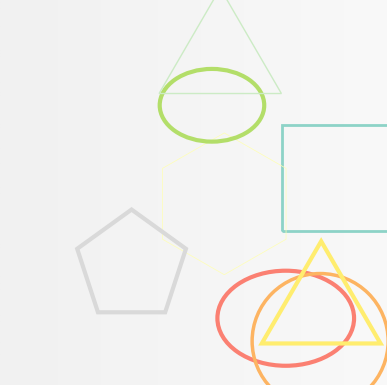[{"shape": "square", "thickness": 2, "radius": 0.69, "center": [0.865, 0.537]}, {"shape": "hexagon", "thickness": 0.5, "radius": 0.92, "center": [0.579, 0.471]}, {"shape": "oval", "thickness": 3, "radius": 0.88, "center": [0.737, 0.173]}, {"shape": "circle", "thickness": 2.5, "radius": 0.88, "center": [0.826, 0.114]}, {"shape": "oval", "thickness": 3, "radius": 0.67, "center": [0.547, 0.727]}, {"shape": "pentagon", "thickness": 3, "radius": 0.74, "center": [0.34, 0.308]}, {"shape": "triangle", "thickness": 1, "radius": 0.91, "center": [0.568, 0.848]}, {"shape": "triangle", "thickness": 3, "radius": 0.88, "center": [0.829, 0.196]}]